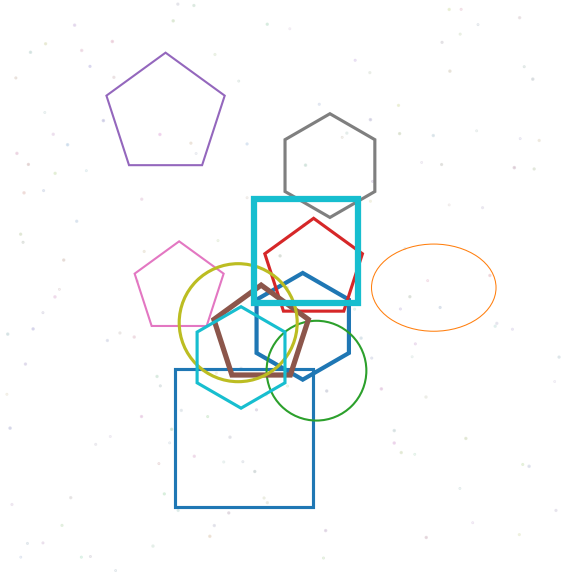[{"shape": "hexagon", "thickness": 2, "radius": 0.46, "center": [0.524, 0.434]}, {"shape": "square", "thickness": 1.5, "radius": 0.6, "center": [0.423, 0.241]}, {"shape": "oval", "thickness": 0.5, "radius": 0.54, "center": [0.751, 0.501]}, {"shape": "circle", "thickness": 1, "radius": 0.43, "center": [0.548, 0.357]}, {"shape": "pentagon", "thickness": 1.5, "radius": 0.44, "center": [0.543, 0.532]}, {"shape": "pentagon", "thickness": 1, "radius": 0.54, "center": [0.287, 0.8]}, {"shape": "pentagon", "thickness": 2.5, "radius": 0.43, "center": [0.452, 0.419]}, {"shape": "pentagon", "thickness": 1, "radius": 0.41, "center": [0.31, 0.5]}, {"shape": "hexagon", "thickness": 1.5, "radius": 0.45, "center": [0.571, 0.712]}, {"shape": "circle", "thickness": 1.5, "radius": 0.51, "center": [0.412, 0.44]}, {"shape": "square", "thickness": 3, "radius": 0.45, "center": [0.529, 0.564]}, {"shape": "hexagon", "thickness": 1.5, "radius": 0.44, "center": [0.417, 0.38]}]